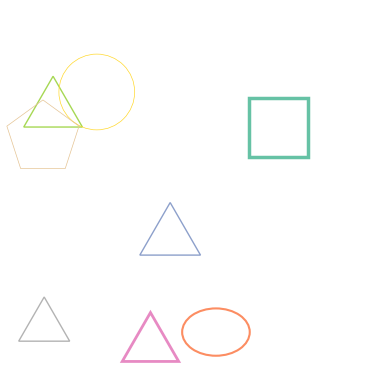[{"shape": "square", "thickness": 2.5, "radius": 0.38, "center": [0.723, 0.668]}, {"shape": "oval", "thickness": 1.5, "radius": 0.44, "center": [0.561, 0.137]}, {"shape": "triangle", "thickness": 1, "radius": 0.45, "center": [0.442, 0.383]}, {"shape": "triangle", "thickness": 2, "radius": 0.42, "center": [0.391, 0.103]}, {"shape": "triangle", "thickness": 1, "radius": 0.44, "center": [0.138, 0.714]}, {"shape": "circle", "thickness": 0.5, "radius": 0.49, "center": [0.251, 0.761]}, {"shape": "pentagon", "thickness": 0.5, "radius": 0.49, "center": [0.112, 0.642]}, {"shape": "triangle", "thickness": 1, "radius": 0.38, "center": [0.115, 0.152]}]